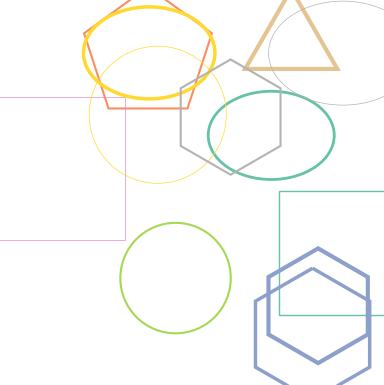[{"shape": "square", "thickness": 1, "radius": 0.8, "center": [0.885, 0.342]}, {"shape": "oval", "thickness": 2, "radius": 0.82, "center": [0.704, 0.648]}, {"shape": "pentagon", "thickness": 1.5, "radius": 0.87, "center": [0.384, 0.859]}, {"shape": "hexagon", "thickness": 3, "radius": 0.74, "center": [0.826, 0.206]}, {"shape": "hexagon", "thickness": 2.5, "radius": 0.86, "center": [0.812, 0.132]}, {"shape": "square", "thickness": 0.5, "radius": 0.93, "center": [0.139, 0.561]}, {"shape": "circle", "thickness": 1.5, "radius": 0.72, "center": [0.456, 0.278]}, {"shape": "oval", "thickness": 2.5, "radius": 0.85, "center": [0.388, 0.863]}, {"shape": "circle", "thickness": 0.5, "radius": 0.89, "center": [0.41, 0.702]}, {"shape": "triangle", "thickness": 3, "radius": 0.69, "center": [0.757, 0.89]}, {"shape": "oval", "thickness": 0.5, "radius": 0.96, "center": [0.891, 0.862]}, {"shape": "hexagon", "thickness": 1.5, "radius": 0.75, "center": [0.599, 0.696]}]